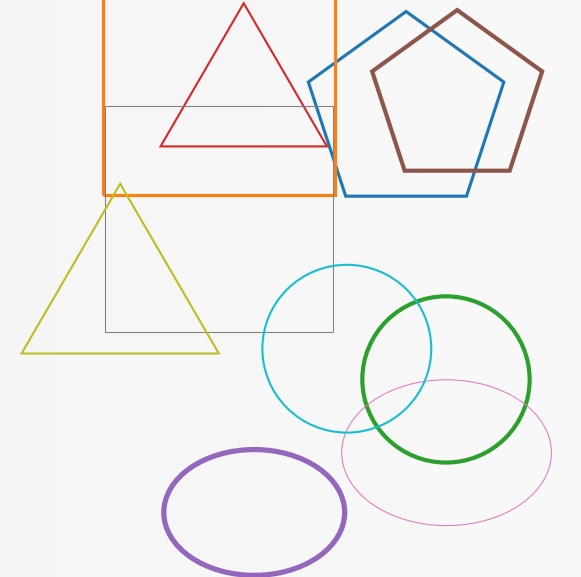[{"shape": "pentagon", "thickness": 1.5, "radius": 0.88, "center": [0.699, 0.802]}, {"shape": "square", "thickness": 1.5, "radius": 1.0, "center": [0.377, 0.862]}, {"shape": "circle", "thickness": 2, "radius": 0.72, "center": [0.767, 0.342]}, {"shape": "triangle", "thickness": 1, "radius": 0.83, "center": [0.419, 0.828]}, {"shape": "oval", "thickness": 2.5, "radius": 0.78, "center": [0.437, 0.112]}, {"shape": "pentagon", "thickness": 2, "radius": 0.77, "center": [0.787, 0.828]}, {"shape": "oval", "thickness": 0.5, "radius": 0.9, "center": [0.768, 0.215]}, {"shape": "square", "thickness": 0.5, "radius": 0.98, "center": [0.376, 0.62]}, {"shape": "triangle", "thickness": 1, "radius": 0.98, "center": [0.207, 0.485]}, {"shape": "circle", "thickness": 1, "radius": 0.73, "center": [0.597, 0.395]}]